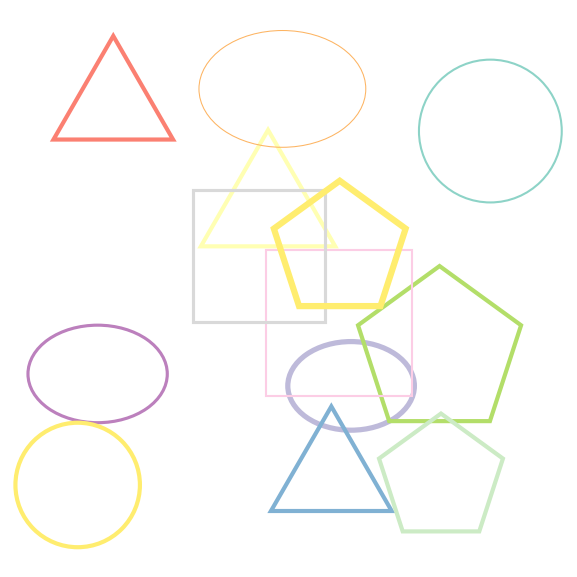[{"shape": "circle", "thickness": 1, "radius": 0.62, "center": [0.849, 0.772]}, {"shape": "triangle", "thickness": 2, "radius": 0.67, "center": [0.464, 0.64]}, {"shape": "oval", "thickness": 2.5, "radius": 0.55, "center": [0.608, 0.331]}, {"shape": "triangle", "thickness": 2, "radius": 0.6, "center": [0.196, 0.817]}, {"shape": "triangle", "thickness": 2, "radius": 0.6, "center": [0.574, 0.175]}, {"shape": "oval", "thickness": 0.5, "radius": 0.72, "center": [0.489, 0.845]}, {"shape": "pentagon", "thickness": 2, "radius": 0.74, "center": [0.761, 0.39]}, {"shape": "square", "thickness": 1, "radius": 0.63, "center": [0.587, 0.44]}, {"shape": "square", "thickness": 1.5, "radius": 0.57, "center": [0.448, 0.556]}, {"shape": "oval", "thickness": 1.5, "radius": 0.6, "center": [0.169, 0.352]}, {"shape": "pentagon", "thickness": 2, "radius": 0.56, "center": [0.764, 0.17]}, {"shape": "circle", "thickness": 2, "radius": 0.54, "center": [0.135, 0.159]}, {"shape": "pentagon", "thickness": 3, "radius": 0.6, "center": [0.588, 0.566]}]